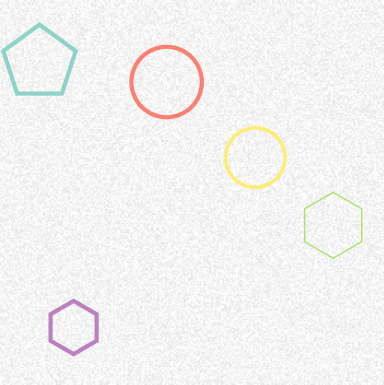[{"shape": "pentagon", "thickness": 3, "radius": 0.49, "center": [0.103, 0.837]}, {"shape": "circle", "thickness": 3, "radius": 0.46, "center": [0.433, 0.787]}, {"shape": "hexagon", "thickness": 1, "radius": 0.43, "center": [0.865, 0.415]}, {"shape": "hexagon", "thickness": 3, "radius": 0.35, "center": [0.191, 0.149]}, {"shape": "circle", "thickness": 2.5, "radius": 0.39, "center": [0.663, 0.591]}]